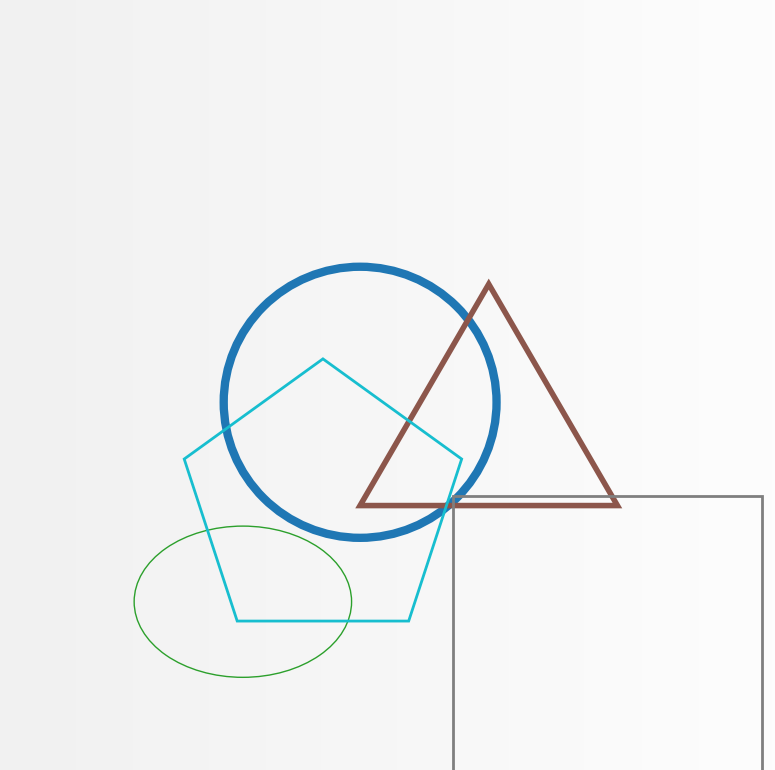[{"shape": "circle", "thickness": 3, "radius": 0.88, "center": [0.465, 0.478]}, {"shape": "oval", "thickness": 0.5, "radius": 0.7, "center": [0.313, 0.219]}, {"shape": "triangle", "thickness": 2, "radius": 0.96, "center": [0.631, 0.439]}, {"shape": "square", "thickness": 1, "radius": 1.0, "center": [0.784, 0.157]}, {"shape": "pentagon", "thickness": 1, "radius": 0.94, "center": [0.417, 0.346]}]